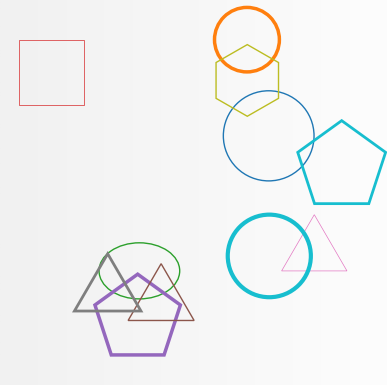[{"shape": "circle", "thickness": 1, "radius": 0.59, "center": [0.693, 0.647]}, {"shape": "circle", "thickness": 2.5, "radius": 0.42, "center": [0.637, 0.897]}, {"shape": "oval", "thickness": 1, "radius": 0.52, "center": [0.36, 0.296]}, {"shape": "square", "thickness": 0.5, "radius": 0.42, "center": [0.132, 0.811]}, {"shape": "pentagon", "thickness": 2.5, "radius": 0.58, "center": [0.355, 0.172]}, {"shape": "triangle", "thickness": 1, "radius": 0.49, "center": [0.416, 0.217]}, {"shape": "triangle", "thickness": 0.5, "radius": 0.49, "center": [0.811, 0.345]}, {"shape": "triangle", "thickness": 2, "radius": 0.5, "center": [0.278, 0.242]}, {"shape": "hexagon", "thickness": 1, "radius": 0.47, "center": [0.638, 0.791]}, {"shape": "circle", "thickness": 3, "radius": 0.54, "center": [0.695, 0.335]}, {"shape": "pentagon", "thickness": 2, "radius": 0.6, "center": [0.882, 0.567]}]